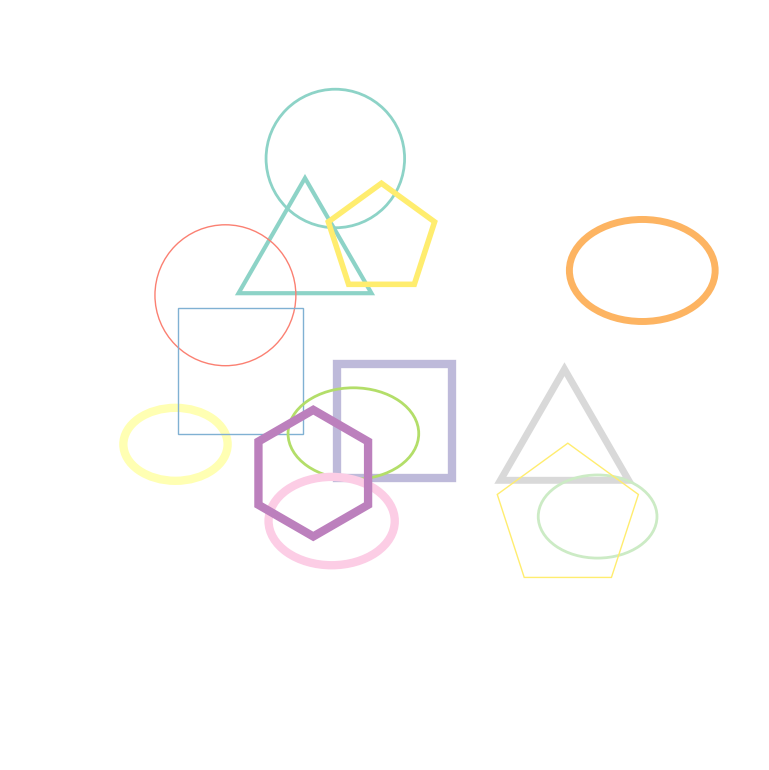[{"shape": "circle", "thickness": 1, "radius": 0.45, "center": [0.435, 0.794]}, {"shape": "triangle", "thickness": 1.5, "radius": 0.5, "center": [0.396, 0.669]}, {"shape": "oval", "thickness": 3, "radius": 0.34, "center": [0.228, 0.423]}, {"shape": "square", "thickness": 3, "radius": 0.37, "center": [0.512, 0.453]}, {"shape": "circle", "thickness": 0.5, "radius": 0.46, "center": [0.293, 0.617]}, {"shape": "square", "thickness": 0.5, "radius": 0.41, "center": [0.312, 0.518]}, {"shape": "oval", "thickness": 2.5, "radius": 0.47, "center": [0.834, 0.649]}, {"shape": "oval", "thickness": 1, "radius": 0.42, "center": [0.459, 0.437]}, {"shape": "oval", "thickness": 3, "radius": 0.41, "center": [0.431, 0.323]}, {"shape": "triangle", "thickness": 2.5, "radius": 0.48, "center": [0.733, 0.424]}, {"shape": "hexagon", "thickness": 3, "radius": 0.41, "center": [0.407, 0.385]}, {"shape": "oval", "thickness": 1, "radius": 0.39, "center": [0.776, 0.329]}, {"shape": "pentagon", "thickness": 2, "radius": 0.36, "center": [0.495, 0.689]}, {"shape": "pentagon", "thickness": 0.5, "radius": 0.48, "center": [0.737, 0.328]}]